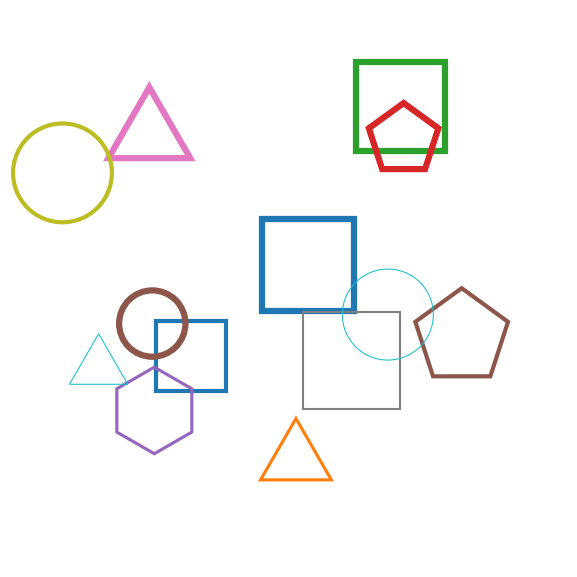[{"shape": "square", "thickness": 3, "radius": 0.4, "center": [0.534, 0.54]}, {"shape": "square", "thickness": 2, "radius": 0.3, "center": [0.331, 0.383]}, {"shape": "triangle", "thickness": 1.5, "radius": 0.35, "center": [0.512, 0.204]}, {"shape": "square", "thickness": 3, "radius": 0.39, "center": [0.694, 0.814]}, {"shape": "pentagon", "thickness": 3, "radius": 0.32, "center": [0.699, 0.757]}, {"shape": "hexagon", "thickness": 1.5, "radius": 0.37, "center": [0.267, 0.288]}, {"shape": "circle", "thickness": 3, "radius": 0.29, "center": [0.264, 0.439]}, {"shape": "pentagon", "thickness": 2, "radius": 0.42, "center": [0.799, 0.416]}, {"shape": "triangle", "thickness": 3, "radius": 0.41, "center": [0.259, 0.766]}, {"shape": "square", "thickness": 1, "radius": 0.42, "center": [0.608, 0.375]}, {"shape": "circle", "thickness": 2, "radius": 0.43, "center": [0.108, 0.7]}, {"shape": "circle", "thickness": 0.5, "radius": 0.39, "center": [0.672, 0.454]}, {"shape": "triangle", "thickness": 0.5, "radius": 0.29, "center": [0.171, 0.363]}]